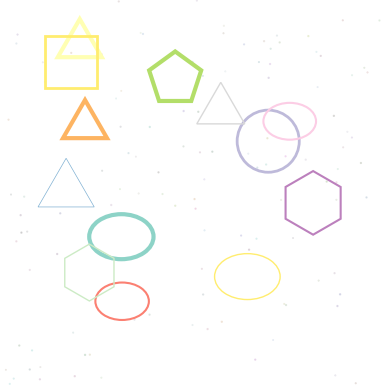[{"shape": "oval", "thickness": 3, "radius": 0.42, "center": [0.315, 0.385]}, {"shape": "triangle", "thickness": 3, "radius": 0.33, "center": [0.207, 0.884]}, {"shape": "circle", "thickness": 2, "radius": 0.4, "center": [0.697, 0.633]}, {"shape": "oval", "thickness": 1.5, "radius": 0.35, "center": [0.317, 0.218]}, {"shape": "triangle", "thickness": 0.5, "radius": 0.42, "center": [0.172, 0.505]}, {"shape": "triangle", "thickness": 3, "radius": 0.33, "center": [0.221, 0.674]}, {"shape": "pentagon", "thickness": 3, "radius": 0.36, "center": [0.455, 0.795]}, {"shape": "oval", "thickness": 1.5, "radius": 0.34, "center": [0.753, 0.685]}, {"shape": "triangle", "thickness": 1, "radius": 0.36, "center": [0.573, 0.714]}, {"shape": "hexagon", "thickness": 1.5, "radius": 0.41, "center": [0.813, 0.473]}, {"shape": "hexagon", "thickness": 1, "radius": 0.37, "center": [0.232, 0.292]}, {"shape": "square", "thickness": 2, "radius": 0.34, "center": [0.184, 0.839]}, {"shape": "oval", "thickness": 1, "radius": 0.43, "center": [0.642, 0.282]}]